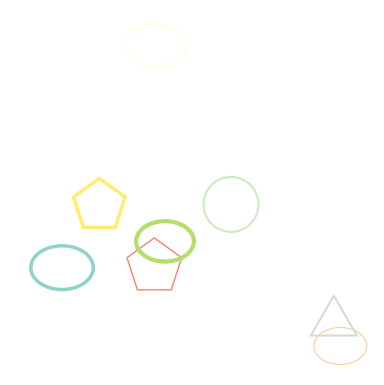[{"shape": "oval", "thickness": 2.5, "radius": 0.41, "center": [0.161, 0.305]}, {"shape": "oval", "thickness": 0.5, "radius": 0.39, "center": [0.405, 0.883]}, {"shape": "pentagon", "thickness": 1, "radius": 0.37, "center": [0.401, 0.308]}, {"shape": "oval", "thickness": 0.5, "radius": 0.34, "center": [0.884, 0.101]}, {"shape": "oval", "thickness": 3, "radius": 0.37, "center": [0.429, 0.373]}, {"shape": "triangle", "thickness": 1.5, "radius": 0.34, "center": [0.867, 0.163]}, {"shape": "circle", "thickness": 1.5, "radius": 0.36, "center": [0.6, 0.469]}, {"shape": "pentagon", "thickness": 2.5, "radius": 0.35, "center": [0.258, 0.466]}]